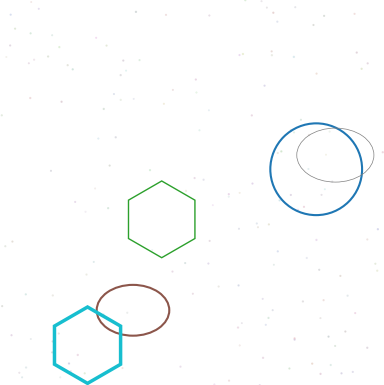[{"shape": "circle", "thickness": 1.5, "radius": 0.6, "center": [0.821, 0.56]}, {"shape": "hexagon", "thickness": 1, "radius": 0.5, "center": [0.42, 0.43]}, {"shape": "oval", "thickness": 1.5, "radius": 0.47, "center": [0.345, 0.194]}, {"shape": "oval", "thickness": 0.5, "radius": 0.5, "center": [0.871, 0.597]}, {"shape": "hexagon", "thickness": 2.5, "radius": 0.5, "center": [0.227, 0.103]}]